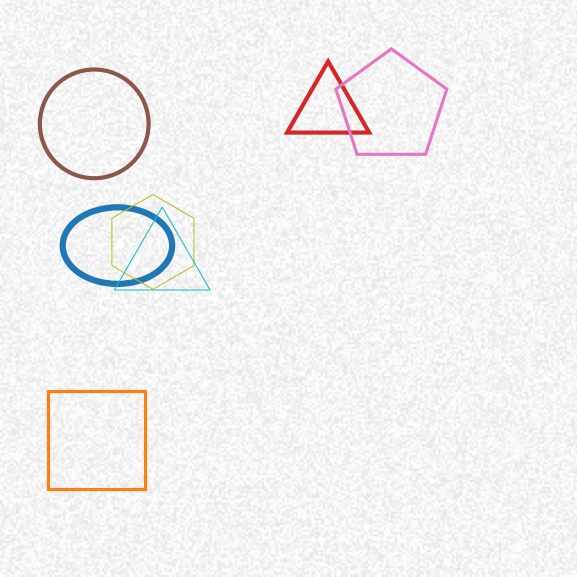[{"shape": "oval", "thickness": 3, "radius": 0.47, "center": [0.203, 0.574]}, {"shape": "square", "thickness": 1.5, "radius": 0.42, "center": [0.167, 0.238]}, {"shape": "triangle", "thickness": 2, "radius": 0.41, "center": [0.568, 0.811]}, {"shape": "circle", "thickness": 2, "radius": 0.47, "center": [0.163, 0.785]}, {"shape": "pentagon", "thickness": 1.5, "radius": 0.5, "center": [0.678, 0.814]}, {"shape": "hexagon", "thickness": 0.5, "radius": 0.41, "center": [0.265, 0.58]}, {"shape": "triangle", "thickness": 0.5, "radius": 0.48, "center": [0.281, 0.545]}]